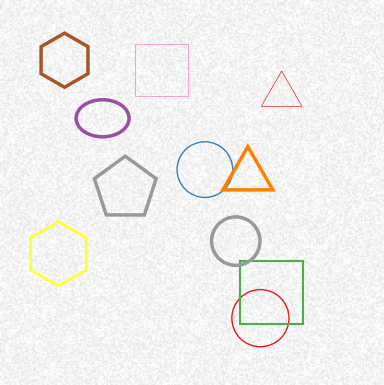[{"shape": "circle", "thickness": 1, "radius": 0.37, "center": [0.676, 0.174]}, {"shape": "triangle", "thickness": 0.5, "radius": 0.3, "center": [0.732, 0.754]}, {"shape": "circle", "thickness": 1, "radius": 0.36, "center": [0.532, 0.559]}, {"shape": "square", "thickness": 1.5, "radius": 0.41, "center": [0.705, 0.24]}, {"shape": "oval", "thickness": 2.5, "radius": 0.34, "center": [0.267, 0.693]}, {"shape": "triangle", "thickness": 2.5, "radius": 0.37, "center": [0.644, 0.544]}, {"shape": "hexagon", "thickness": 2, "radius": 0.42, "center": [0.152, 0.341]}, {"shape": "hexagon", "thickness": 2.5, "radius": 0.35, "center": [0.168, 0.844]}, {"shape": "square", "thickness": 0.5, "radius": 0.34, "center": [0.419, 0.818]}, {"shape": "circle", "thickness": 2.5, "radius": 0.31, "center": [0.612, 0.374]}, {"shape": "pentagon", "thickness": 2.5, "radius": 0.42, "center": [0.325, 0.51]}]